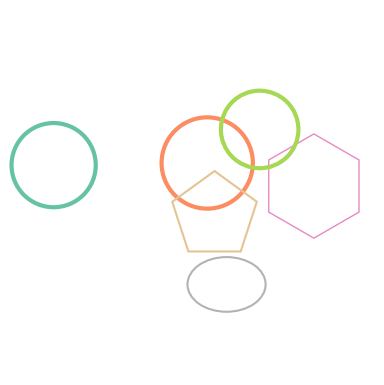[{"shape": "circle", "thickness": 3, "radius": 0.55, "center": [0.139, 0.571]}, {"shape": "circle", "thickness": 3, "radius": 0.59, "center": [0.538, 0.577]}, {"shape": "hexagon", "thickness": 1, "radius": 0.68, "center": [0.815, 0.517]}, {"shape": "circle", "thickness": 3, "radius": 0.5, "center": [0.674, 0.664]}, {"shape": "pentagon", "thickness": 1.5, "radius": 0.58, "center": [0.557, 0.44]}, {"shape": "oval", "thickness": 1.5, "radius": 0.51, "center": [0.588, 0.261]}]